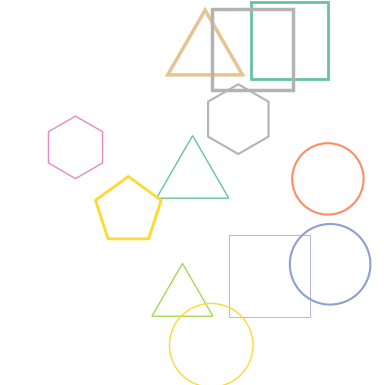[{"shape": "square", "thickness": 2, "radius": 0.5, "center": [0.751, 0.895]}, {"shape": "triangle", "thickness": 1, "radius": 0.54, "center": [0.5, 0.539]}, {"shape": "circle", "thickness": 1.5, "radius": 0.46, "center": [0.852, 0.535]}, {"shape": "circle", "thickness": 1.5, "radius": 0.52, "center": [0.857, 0.314]}, {"shape": "square", "thickness": 0.5, "radius": 0.53, "center": [0.7, 0.284]}, {"shape": "hexagon", "thickness": 1, "radius": 0.41, "center": [0.196, 0.617]}, {"shape": "triangle", "thickness": 1, "radius": 0.46, "center": [0.474, 0.224]}, {"shape": "pentagon", "thickness": 2, "radius": 0.45, "center": [0.333, 0.452]}, {"shape": "circle", "thickness": 1, "radius": 0.54, "center": [0.549, 0.103]}, {"shape": "triangle", "thickness": 2.5, "radius": 0.56, "center": [0.533, 0.862]}, {"shape": "hexagon", "thickness": 1.5, "radius": 0.45, "center": [0.619, 0.691]}, {"shape": "square", "thickness": 2.5, "radius": 0.53, "center": [0.655, 0.872]}]